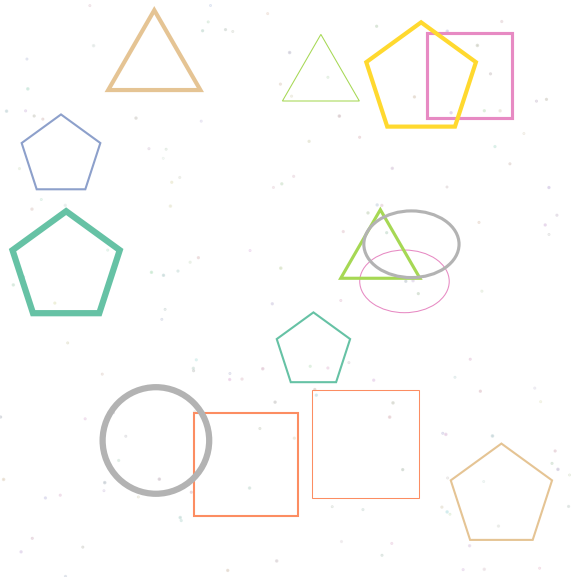[{"shape": "pentagon", "thickness": 3, "radius": 0.49, "center": [0.115, 0.536]}, {"shape": "pentagon", "thickness": 1, "radius": 0.33, "center": [0.543, 0.391]}, {"shape": "square", "thickness": 0.5, "radius": 0.47, "center": [0.633, 0.231]}, {"shape": "square", "thickness": 1, "radius": 0.45, "center": [0.426, 0.195]}, {"shape": "pentagon", "thickness": 1, "radius": 0.36, "center": [0.106, 0.729]}, {"shape": "square", "thickness": 1.5, "radius": 0.37, "center": [0.814, 0.869]}, {"shape": "oval", "thickness": 0.5, "radius": 0.39, "center": [0.7, 0.512]}, {"shape": "triangle", "thickness": 1.5, "radius": 0.4, "center": [0.659, 0.557]}, {"shape": "triangle", "thickness": 0.5, "radius": 0.38, "center": [0.556, 0.863]}, {"shape": "pentagon", "thickness": 2, "radius": 0.5, "center": [0.729, 0.861]}, {"shape": "pentagon", "thickness": 1, "radius": 0.46, "center": [0.868, 0.139]}, {"shape": "triangle", "thickness": 2, "radius": 0.46, "center": [0.267, 0.889]}, {"shape": "circle", "thickness": 3, "radius": 0.46, "center": [0.27, 0.236]}, {"shape": "oval", "thickness": 1.5, "radius": 0.41, "center": [0.712, 0.576]}]